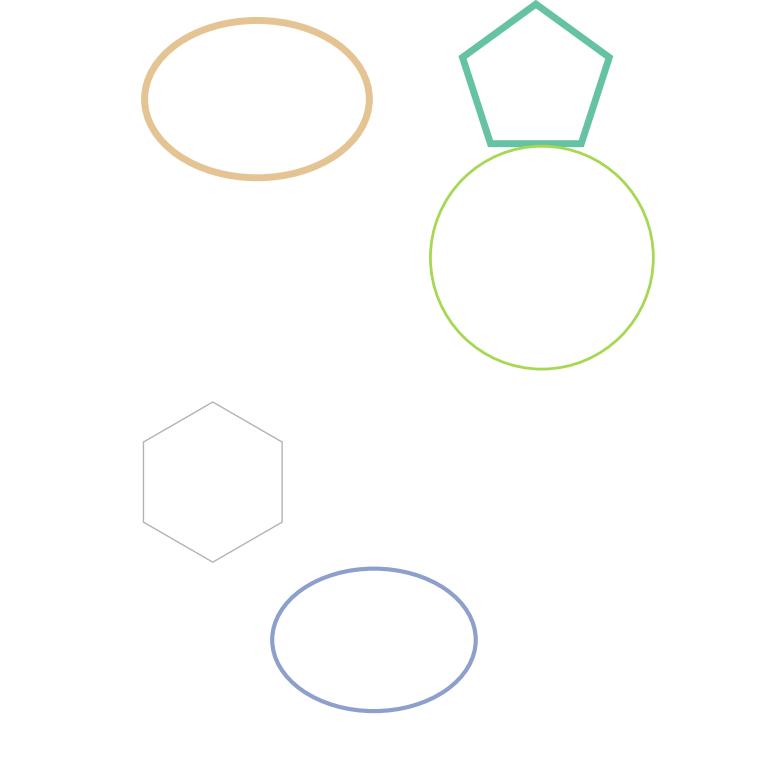[{"shape": "pentagon", "thickness": 2.5, "radius": 0.5, "center": [0.696, 0.894]}, {"shape": "oval", "thickness": 1.5, "radius": 0.66, "center": [0.486, 0.169]}, {"shape": "circle", "thickness": 1, "radius": 0.72, "center": [0.704, 0.665]}, {"shape": "oval", "thickness": 2.5, "radius": 0.73, "center": [0.334, 0.871]}, {"shape": "hexagon", "thickness": 0.5, "radius": 0.52, "center": [0.276, 0.374]}]